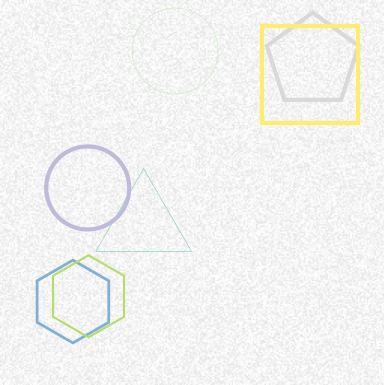[{"shape": "triangle", "thickness": 0.5, "radius": 0.72, "center": [0.373, 0.419]}, {"shape": "circle", "thickness": 3, "radius": 0.54, "center": [0.228, 0.512]}, {"shape": "hexagon", "thickness": 2, "radius": 0.54, "center": [0.189, 0.217]}, {"shape": "hexagon", "thickness": 1.5, "radius": 0.53, "center": [0.23, 0.23]}, {"shape": "pentagon", "thickness": 3, "radius": 0.63, "center": [0.812, 0.842]}, {"shape": "circle", "thickness": 0.5, "radius": 0.56, "center": [0.455, 0.868]}, {"shape": "square", "thickness": 3, "radius": 0.62, "center": [0.806, 0.807]}]